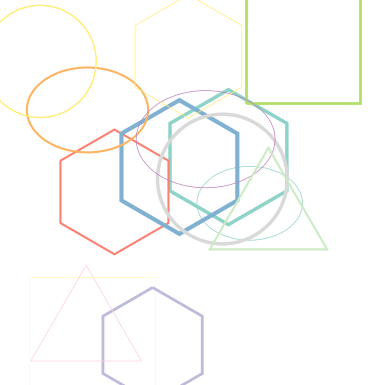[{"shape": "oval", "thickness": 0.5, "radius": 0.69, "center": [0.649, 0.472]}, {"shape": "hexagon", "thickness": 2.5, "radius": 0.88, "center": [0.593, 0.592]}, {"shape": "square", "thickness": 0.5, "radius": 0.82, "center": [0.239, 0.116]}, {"shape": "hexagon", "thickness": 2, "radius": 0.74, "center": [0.396, 0.104]}, {"shape": "hexagon", "thickness": 1.5, "radius": 0.81, "center": [0.297, 0.502]}, {"shape": "hexagon", "thickness": 3, "radius": 0.87, "center": [0.466, 0.566]}, {"shape": "oval", "thickness": 1.5, "radius": 0.79, "center": [0.227, 0.714]}, {"shape": "square", "thickness": 2, "radius": 0.74, "center": [0.787, 0.882]}, {"shape": "triangle", "thickness": 0.5, "radius": 0.83, "center": [0.224, 0.145]}, {"shape": "circle", "thickness": 2.5, "radius": 0.84, "center": [0.578, 0.535]}, {"shape": "oval", "thickness": 0.5, "radius": 0.9, "center": [0.534, 0.638]}, {"shape": "triangle", "thickness": 1.5, "radius": 0.88, "center": [0.697, 0.44]}, {"shape": "hexagon", "thickness": 0.5, "radius": 0.8, "center": [0.489, 0.854]}, {"shape": "circle", "thickness": 1, "radius": 0.73, "center": [0.104, 0.84]}]